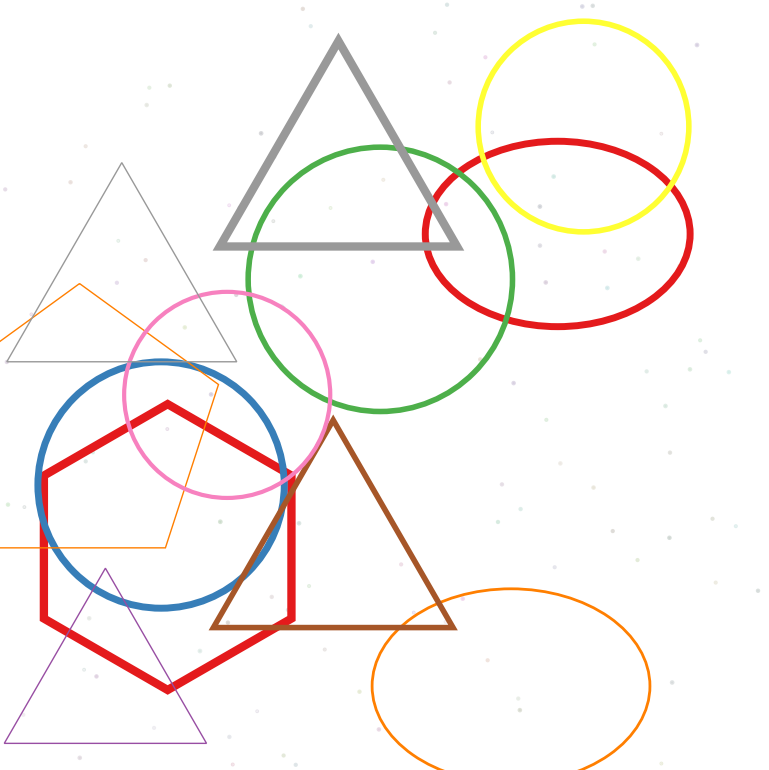[{"shape": "oval", "thickness": 2.5, "radius": 0.86, "center": [0.724, 0.696]}, {"shape": "hexagon", "thickness": 3, "radius": 0.93, "center": [0.218, 0.29]}, {"shape": "circle", "thickness": 2.5, "radius": 0.8, "center": [0.209, 0.37]}, {"shape": "circle", "thickness": 2, "radius": 0.86, "center": [0.494, 0.637]}, {"shape": "triangle", "thickness": 0.5, "radius": 0.76, "center": [0.137, 0.11]}, {"shape": "pentagon", "thickness": 0.5, "radius": 0.95, "center": [0.103, 0.442]}, {"shape": "oval", "thickness": 1, "radius": 0.9, "center": [0.664, 0.109]}, {"shape": "circle", "thickness": 2, "radius": 0.68, "center": [0.758, 0.836]}, {"shape": "triangle", "thickness": 2, "radius": 0.9, "center": [0.433, 0.275]}, {"shape": "circle", "thickness": 1.5, "radius": 0.67, "center": [0.295, 0.487]}, {"shape": "triangle", "thickness": 3, "radius": 0.89, "center": [0.44, 0.769]}, {"shape": "triangle", "thickness": 0.5, "radius": 0.86, "center": [0.158, 0.616]}]